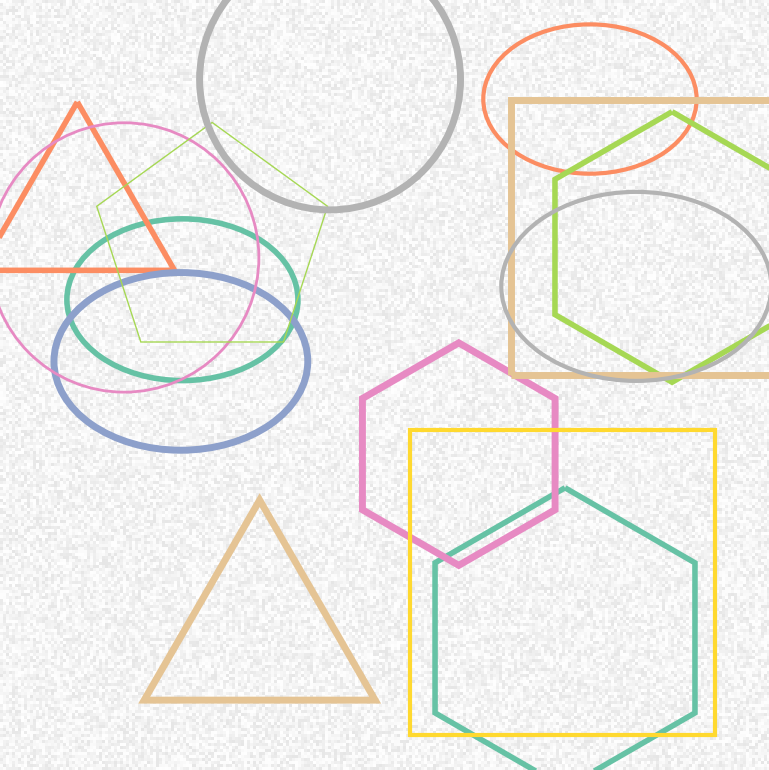[{"shape": "oval", "thickness": 2, "radius": 0.75, "center": [0.237, 0.611]}, {"shape": "hexagon", "thickness": 2, "radius": 0.97, "center": [0.734, 0.172]}, {"shape": "triangle", "thickness": 2, "radius": 0.73, "center": [0.1, 0.722]}, {"shape": "oval", "thickness": 1.5, "radius": 0.69, "center": [0.766, 0.871]}, {"shape": "oval", "thickness": 2.5, "radius": 0.82, "center": [0.235, 0.531]}, {"shape": "circle", "thickness": 1, "radius": 0.87, "center": [0.161, 0.666]}, {"shape": "hexagon", "thickness": 2.5, "radius": 0.72, "center": [0.596, 0.41]}, {"shape": "pentagon", "thickness": 0.5, "radius": 0.79, "center": [0.275, 0.683]}, {"shape": "hexagon", "thickness": 2, "radius": 0.88, "center": [0.873, 0.679]}, {"shape": "square", "thickness": 1.5, "radius": 0.99, "center": [0.73, 0.243]}, {"shape": "triangle", "thickness": 2.5, "radius": 0.87, "center": [0.337, 0.177]}, {"shape": "square", "thickness": 2.5, "radius": 0.89, "center": [0.842, 0.691]}, {"shape": "circle", "thickness": 2.5, "radius": 0.85, "center": [0.429, 0.897]}, {"shape": "oval", "thickness": 1.5, "radius": 0.88, "center": [0.826, 0.628]}]